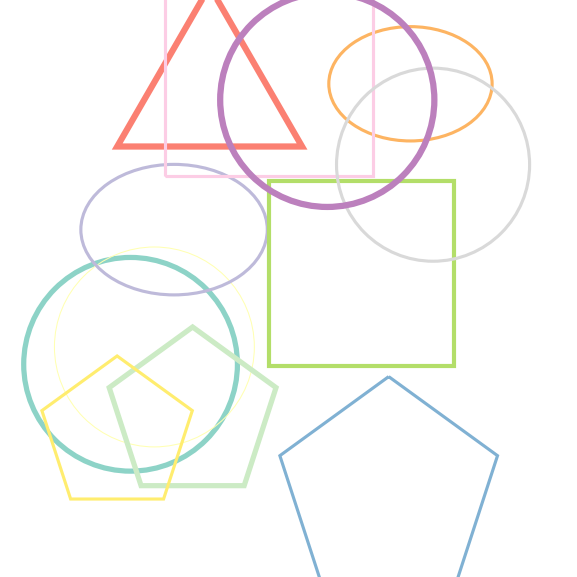[{"shape": "circle", "thickness": 2.5, "radius": 0.93, "center": [0.226, 0.368]}, {"shape": "circle", "thickness": 0.5, "radius": 0.87, "center": [0.267, 0.398]}, {"shape": "oval", "thickness": 1.5, "radius": 0.81, "center": [0.301, 0.601]}, {"shape": "triangle", "thickness": 3, "radius": 0.92, "center": [0.363, 0.838]}, {"shape": "pentagon", "thickness": 1.5, "radius": 0.99, "center": [0.673, 0.149]}, {"shape": "oval", "thickness": 1.5, "radius": 0.71, "center": [0.711, 0.854]}, {"shape": "square", "thickness": 2, "radius": 0.8, "center": [0.626, 0.526]}, {"shape": "square", "thickness": 1.5, "radius": 0.9, "center": [0.466, 0.874]}, {"shape": "circle", "thickness": 1.5, "radius": 0.84, "center": [0.75, 0.714]}, {"shape": "circle", "thickness": 3, "radius": 0.93, "center": [0.567, 0.826]}, {"shape": "pentagon", "thickness": 2.5, "radius": 0.76, "center": [0.334, 0.281]}, {"shape": "pentagon", "thickness": 1.5, "radius": 0.68, "center": [0.203, 0.246]}]